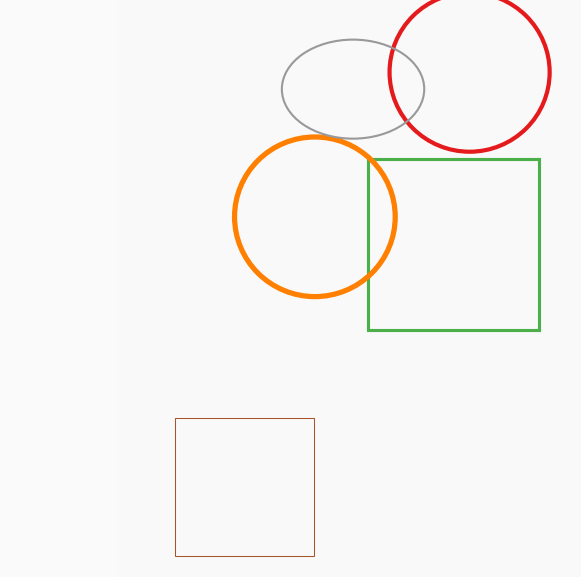[{"shape": "circle", "thickness": 2, "radius": 0.69, "center": [0.808, 0.874]}, {"shape": "square", "thickness": 1.5, "radius": 0.74, "center": [0.781, 0.576]}, {"shape": "circle", "thickness": 2.5, "radius": 0.69, "center": [0.542, 0.624]}, {"shape": "square", "thickness": 0.5, "radius": 0.6, "center": [0.421, 0.156]}, {"shape": "oval", "thickness": 1, "radius": 0.61, "center": [0.607, 0.845]}]